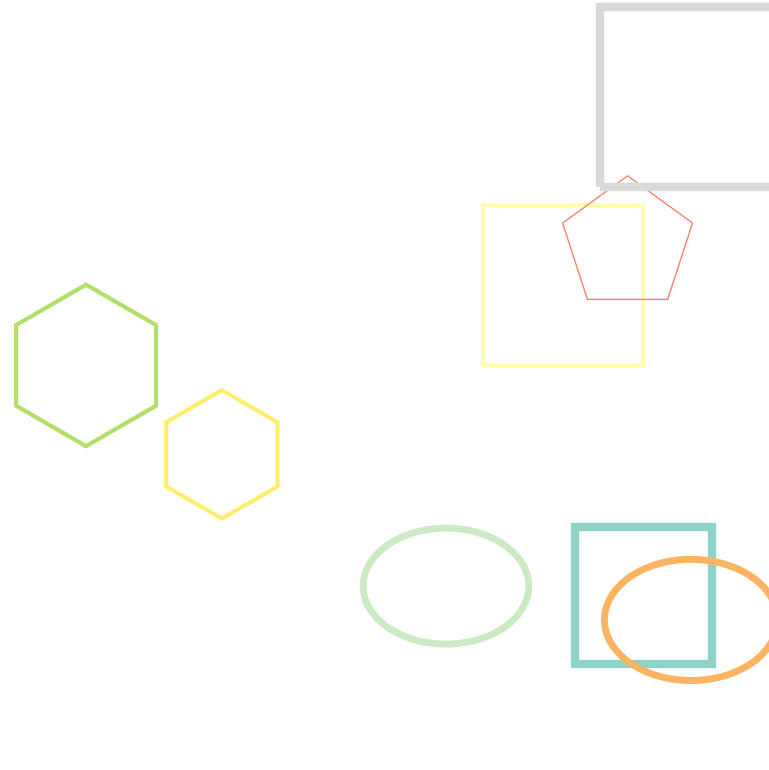[{"shape": "square", "thickness": 3, "radius": 0.44, "center": [0.836, 0.227]}, {"shape": "square", "thickness": 1.5, "radius": 0.52, "center": [0.732, 0.63]}, {"shape": "pentagon", "thickness": 0.5, "radius": 0.44, "center": [0.815, 0.683]}, {"shape": "oval", "thickness": 2.5, "radius": 0.56, "center": [0.897, 0.195]}, {"shape": "hexagon", "thickness": 1.5, "radius": 0.52, "center": [0.112, 0.525]}, {"shape": "square", "thickness": 3, "radius": 0.58, "center": [0.896, 0.875]}, {"shape": "oval", "thickness": 2.5, "radius": 0.54, "center": [0.579, 0.239]}, {"shape": "hexagon", "thickness": 1.5, "radius": 0.42, "center": [0.288, 0.41]}]